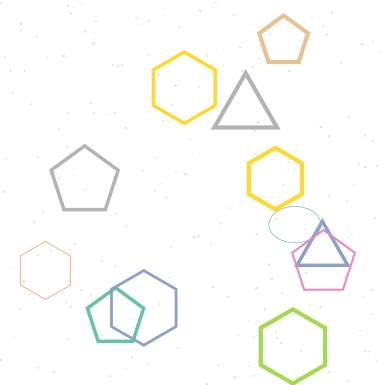[{"shape": "oval", "thickness": 0.5, "radius": 0.34, "center": [0.766, 0.417]}, {"shape": "pentagon", "thickness": 2.5, "radius": 0.38, "center": [0.3, 0.176]}, {"shape": "hexagon", "thickness": 0.5, "radius": 0.38, "center": [0.118, 0.298]}, {"shape": "triangle", "thickness": 2.5, "radius": 0.38, "center": [0.837, 0.349]}, {"shape": "hexagon", "thickness": 2, "radius": 0.48, "center": [0.373, 0.2]}, {"shape": "pentagon", "thickness": 1.5, "radius": 0.43, "center": [0.84, 0.317]}, {"shape": "hexagon", "thickness": 3, "radius": 0.48, "center": [0.761, 0.1]}, {"shape": "hexagon", "thickness": 2.5, "radius": 0.46, "center": [0.479, 0.772]}, {"shape": "hexagon", "thickness": 3, "radius": 0.4, "center": [0.715, 0.536]}, {"shape": "pentagon", "thickness": 3, "radius": 0.33, "center": [0.737, 0.893]}, {"shape": "triangle", "thickness": 3, "radius": 0.47, "center": [0.638, 0.716]}, {"shape": "pentagon", "thickness": 2.5, "radius": 0.46, "center": [0.22, 0.53]}]